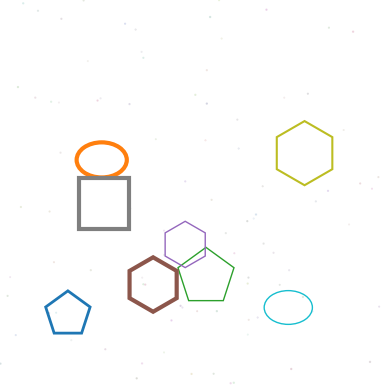[{"shape": "pentagon", "thickness": 2, "radius": 0.3, "center": [0.176, 0.184]}, {"shape": "oval", "thickness": 3, "radius": 0.33, "center": [0.264, 0.585]}, {"shape": "pentagon", "thickness": 1, "radius": 0.38, "center": [0.535, 0.281]}, {"shape": "hexagon", "thickness": 1, "radius": 0.3, "center": [0.481, 0.365]}, {"shape": "hexagon", "thickness": 3, "radius": 0.35, "center": [0.398, 0.261]}, {"shape": "square", "thickness": 3, "radius": 0.33, "center": [0.27, 0.471]}, {"shape": "hexagon", "thickness": 1.5, "radius": 0.42, "center": [0.791, 0.602]}, {"shape": "oval", "thickness": 1, "radius": 0.31, "center": [0.749, 0.201]}]